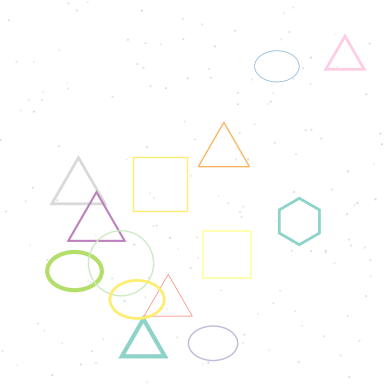[{"shape": "triangle", "thickness": 3, "radius": 0.32, "center": [0.372, 0.107]}, {"shape": "hexagon", "thickness": 2, "radius": 0.3, "center": [0.778, 0.425]}, {"shape": "square", "thickness": 1.5, "radius": 0.31, "center": [0.59, 0.34]}, {"shape": "oval", "thickness": 1, "radius": 0.32, "center": [0.554, 0.108]}, {"shape": "triangle", "thickness": 0.5, "radius": 0.36, "center": [0.437, 0.215]}, {"shape": "oval", "thickness": 0.5, "radius": 0.29, "center": [0.719, 0.828]}, {"shape": "triangle", "thickness": 1, "radius": 0.38, "center": [0.581, 0.606]}, {"shape": "oval", "thickness": 3, "radius": 0.35, "center": [0.194, 0.296]}, {"shape": "triangle", "thickness": 2, "radius": 0.29, "center": [0.896, 0.849]}, {"shape": "triangle", "thickness": 2, "radius": 0.4, "center": [0.204, 0.511]}, {"shape": "triangle", "thickness": 1.5, "radius": 0.42, "center": [0.251, 0.417]}, {"shape": "circle", "thickness": 1, "radius": 0.42, "center": [0.314, 0.316]}, {"shape": "oval", "thickness": 2, "radius": 0.35, "center": [0.356, 0.222]}, {"shape": "square", "thickness": 1, "radius": 0.35, "center": [0.416, 0.523]}]